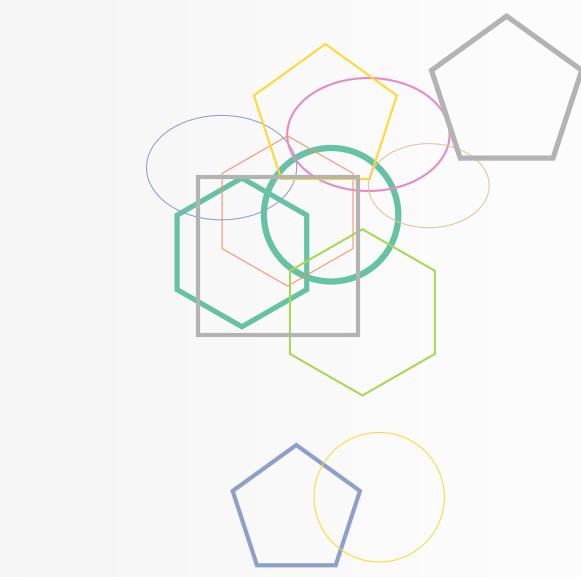[{"shape": "hexagon", "thickness": 2.5, "radius": 0.64, "center": [0.416, 0.562]}, {"shape": "circle", "thickness": 3, "radius": 0.58, "center": [0.57, 0.627]}, {"shape": "hexagon", "thickness": 0.5, "radius": 0.65, "center": [0.495, 0.634]}, {"shape": "pentagon", "thickness": 2, "radius": 0.58, "center": [0.51, 0.113]}, {"shape": "oval", "thickness": 0.5, "radius": 0.65, "center": [0.381, 0.709]}, {"shape": "oval", "thickness": 1, "radius": 0.7, "center": [0.634, 0.766]}, {"shape": "hexagon", "thickness": 1, "radius": 0.72, "center": [0.624, 0.458]}, {"shape": "circle", "thickness": 0.5, "radius": 0.56, "center": [0.652, 0.138]}, {"shape": "pentagon", "thickness": 1, "radius": 0.65, "center": [0.56, 0.794]}, {"shape": "oval", "thickness": 0.5, "radius": 0.52, "center": [0.738, 0.678]}, {"shape": "pentagon", "thickness": 2.5, "radius": 0.68, "center": [0.872, 0.835]}, {"shape": "square", "thickness": 2, "radius": 0.68, "center": [0.478, 0.556]}]